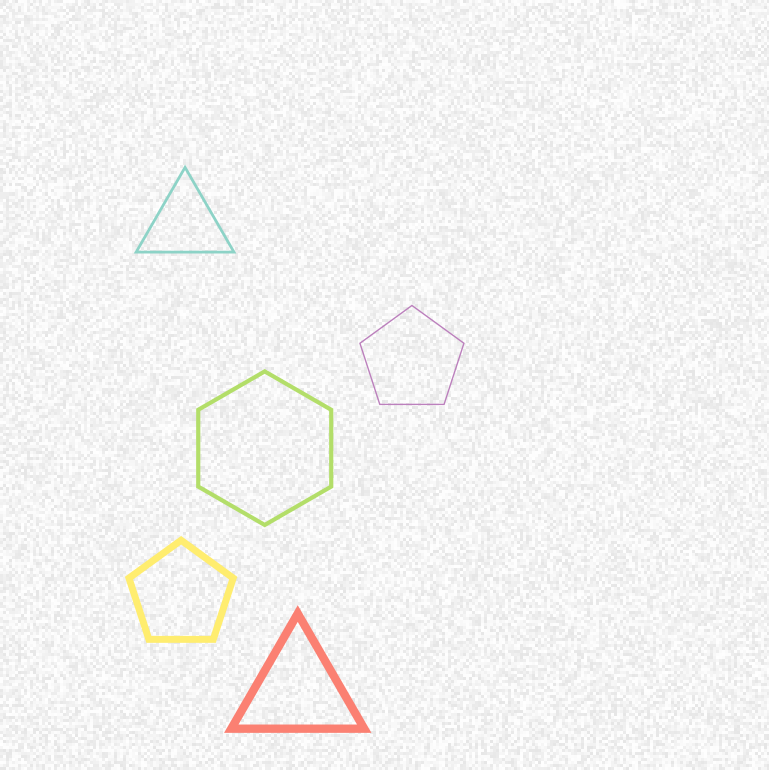[{"shape": "triangle", "thickness": 1, "radius": 0.37, "center": [0.24, 0.709]}, {"shape": "triangle", "thickness": 3, "radius": 0.5, "center": [0.387, 0.103]}, {"shape": "hexagon", "thickness": 1.5, "radius": 0.5, "center": [0.344, 0.418]}, {"shape": "pentagon", "thickness": 0.5, "radius": 0.35, "center": [0.535, 0.532]}, {"shape": "pentagon", "thickness": 2.5, "radius": 0.36, "center": [0.235, 0.227]}]